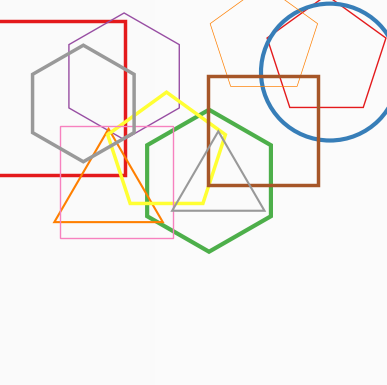[{"shape": "square", "thickness": 2.5, "radius": 1.0, "center": [0.123, 0.745]}, {"shape": "pentagon", "thickness": 1, "radius": 0.81, "center": [0.843, 0.851]}, {"shape": "circle", "thickness": 3, "radius": 0.89, "center": [0.851, 0.813]}, {"shape": "hexagon", "thickness": 3, "radius": 0.92, "center": [0.539, 0.531]}, {"shape": "hexagon", "thickness": 1, "radius": 0.82, "center": [0.32, 0.802]}, {"shape": "triangle", "thickness": 1.5, "radius": 0.81, "center": [0.28, 0.504]}, {"shape": "pentagon", "thickness": 0.5, "radius": 0.73, "center": [0.681, 0.894]}, {"shape": "pentagon", "thickness": 2.5, "radius": 0.8, "center": [0.43, 0.601]}, {"shape": "square", "thickness": 2.5, "radius": 0.71, "center": [0.678, 0.66]}, {"shape": "square", "thickness": 1, "radius": 0.73, "center": [0.301, 0.527]}, {"shape": "triangle", "thickness": 1.5, "radius": 0.69, "center": [0.563, 0.521]}, {"shape": "hexagon", "thickness": 2.5, "radius": 0.76, "center": [0.215, 0.731]}]